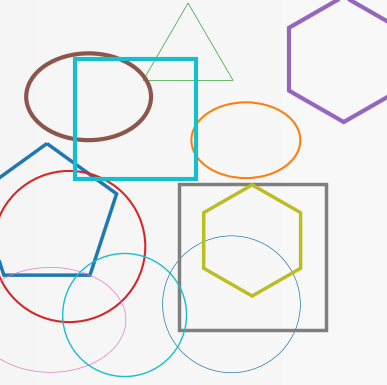[{"shape": "circle", "thickness": 0.5, "radius": 0.89, "center": [0.597, 0.21]}, {"shape": "pentagon", "thickness": 2.5, "radius": 0.94, "center": [0.121, 0.438]}, {"shape": "oval", "thickness": 1.5, "radius": 0.7, "center": [0.634, 0.636]}, {"shape": "triangle", "thickness": 0.5, "radius": 0.67, "center": [0.485, 0.858]}, {"shape": "circle", "thickness": 1.5, "radius": 0.98, "center": [0.179, 0.36]}, {"shape": "hexagon", "thickness": 3, "radius": 0.82, "center": [0.887, 0.846]}, {"shape": "oval", "thickness": 3, "radius": 0.81, "center": [0.229, 0.749]}, {"shape": "oval", "thickness": 0.5, "radius": 0.97, "center": [0.13, 0.169]}, {"shape": "square", "thickness": 2.5, "radius": 0.95, "center": [0.651, 0.332]}, {"shape": "hexagon", "thickness": 2.5, "radius": 0.72, "center": [0.651, 0.375]}, {"shape": "circle", "thickness": 1, "radius": 0.8, "center": [0.322, 0.182]}, {"shape": "square", "thickness": 3, "radius": 0.78, "center": [0.35, 0.691]}]